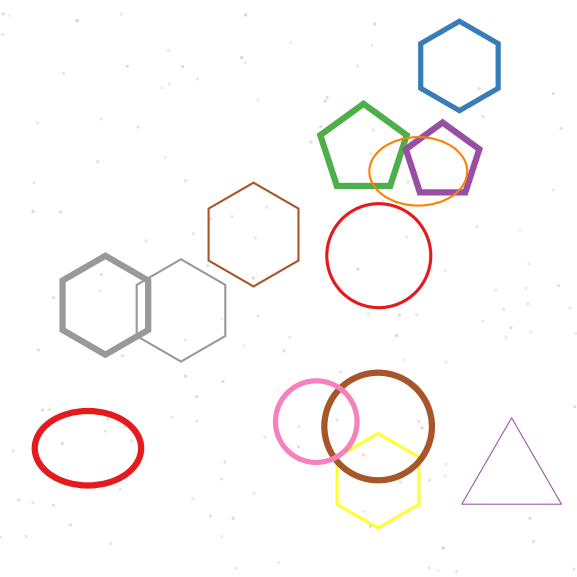[{"shape": "oval", "thickness": 3, "radius": 0.46, "center": [0.152, 0.223]}, {"shape": "circle", "thickness": 1.5, "radius": 0.45, "center": [0.656, 0.556]}, {"shape": "hexagon", "thickness": 2.5, "radius": 0.39, "center": [0.796, 0.885]}, {"shape": "pentagon", "thickness": 3, "radius": 0.39, "center": [0.629, 0.741]}, {"shape": "pentagon", "thickness": 3, "radius": 0.33, "center": [0.766, 0.72]}, {"shape": "triangle", "thickness": 0.5, "radius": 0.5, "center": [0.886, 0.176]}, {"shape": "oval", "thickness": 1, "radius": 0.42, "center": [0.724, 0.702]}, {"shape": "hexagon", "thickness": 1.5, "radius": 0.41, "center": [0.654, 0.167]}, {"shape": "hexagon", "thickness": 1, "radius": 0.45, "center": [0.439, 0.593]}, {"shape": "circle", "thickness": 3, "radius": 0.47, "center": [0.655, 0.261]}, {"shape": "circle", "thickness": 2.5, "radius": 0.35, "center": [0.548, 0.269]}, {"shape": "hexagon", "thickness": 1, "radius": 0.44, "center": [0.313, 0.462]}, {"shape": "hexagon", "thickness": 3, "radius": 0.43, "center": [0.182, 0.471]}]